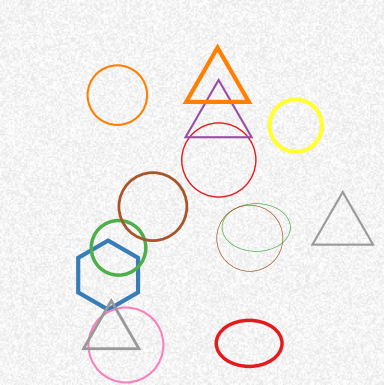[{"shape": "circle", "thickness": 1, "radius": 0.48, "center": [0.568, 0.584]}, {"shape": "oval", "thickness": 2.5, "radius": 0.43, "center": [0.647, 0.108]}, {"shape": "hexagon", "thickness": 3, "radius": 0.45, "center": [0.281, 0.285]}, {"shape": "circle", "thickness": 2.5, "radius": 0.35, "center": [0.308, 0.356]}, {"shape": "oval", "thickness": 0.5, "radius": 0.44, "center": [0.666, 0.409]}, {"shape": "triangle", "thickness": 1.5, "radius": 0.5, "center": [0.568, 0.693]}, {"shape": "triangle", "thickness": 3, "radius": 0.47, "center": [0.565, 0.782]}, {"shape": "circle", "thickness": 1.5, "radius": 0.39, "center": [0.305, 0.753]}, {"shape": "circle", "thickness": 3, "radius": 0.34, "center": [0.768, 0.673]}, {"shape": "circle", "thickness": 0.5, "radius": 0.43, "center": [0.649, 0.381]}, {"shape": "circle", "thickness": 2, "radius": 0.44, "center": [0.397, 0.463]}, {"shape": "circle", "thickness": 1.5, "radius": 0.49, "center": [0.327, 0.104]}, {"shape": "triangle", "thickness": 2, "radius": 0.42, "center": [0.289, 0.136]}, {"shape": "triangle", "thickness": 1.5, "radius": 0.46, "center": [0.89, 0.41]}]